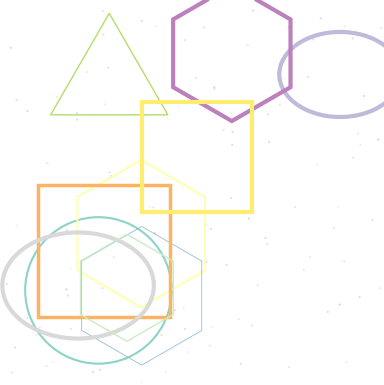[{"shape": "circle", "thickness": 1.5, "radius": 0.95, "center": [0.256, 0.246]}, {"shape": "hexagon", "thickness": 1.5, "radius": 0.96, "center": [0.367, 0.393]}, {"shape": "oval", "thickness": 3, "radius": 0.79, "center": [0.883, 0.807]}, {"shape": "hexagon", "thickness": 0.5, "radius": 0.9, "center": [0.368, 0.232]}, {"shape": "square", "thickness": 2.5, "radius": 0.86, "center": [0.269, 0.349]}, {"shape": "triangle", "thickness": 1, "radius": 0.88, "center": [0.284, 0.79]}, {"shape": "oval", "thickness": 3, "radius": 0.98, "center": [0.203, 0.258]}, {"shape": "hexagon", "thickness": 3, "radius": 0.88, "center": [0.602, 0.862]}, {"shape": "hexagon", "thickness": 1, "radius": 0.7, "center": [0.33, 0.252]}, {"shape": "square", "thickness": 3, "radius": 0.71, "center": [0.513, 0.593]}]